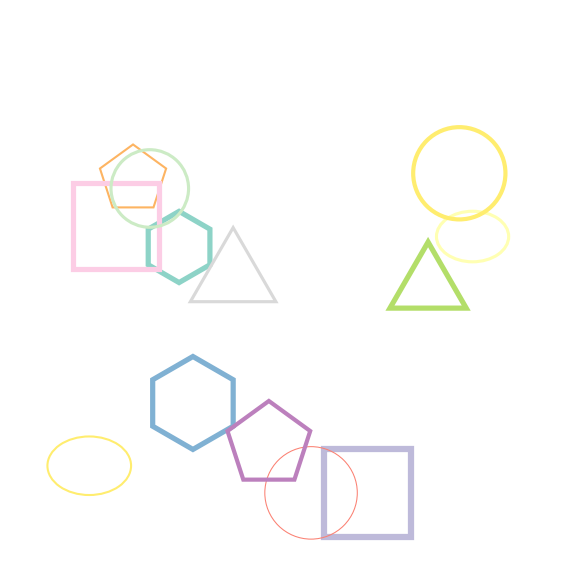[{"shape": "hexagon", "thickness": 2.5, "radius": 0.31, "center": [0.31, 0.571]}, {"shape": "oval", "thickness": 1.5, "radius": 0.31, "center": [0.818, 0.59]}, {"shape": "square", "thickness": 3, "radius": 0.38, "center": [0.636, 0.145]}, {"shape": "circle", "thickness": 0.5, "radius": 0.4, "center": [0.539, 0.146]}, {"shape": "hexagon", "thickness": 2.5, "radius": 0.4, "center": [0.334, 0.301]}, {"shape": "pentagon", "thickness": 1, "radius": 0.3, "center": [0.23, 0.689]}, {"shape": "triangle", "thickness": 2.5, "radius": 0.38, "center": [0.741, 0.504]}, {"shape": "square", "thickness": 2.5, "radius": 0.37, "center": [0.201, 0.608]}, {"shape": "triangle", "thickness": 1.5, "radius": 0.43, "center": [0.404, 0.519]}, {"shape": "pentagon", "thickness": 2, "radius": 0.38, "center": [0.466, 0.23]}, {"shape": "circle", "thickness": 1.5, "radius": 0.34, "center": [0.259, 0.673]}, {"shape": "oval", "thickness": 1, "radius": 0.36, "center": [0.155, 0.193]}, {"shape": "circle", "thickness": 2, "radius": 0.4, "center": [0.795, 0.699]}]